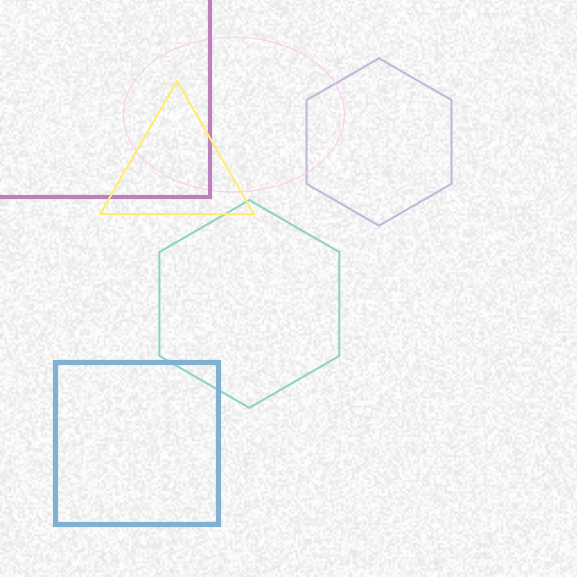[{"shape": "hexagon", "thickness": 1, "radius": 0.9, "center": [0.432, 0.473]}, {"shape": "hexagon", "thickness": 1, "radius": 0.72, "center": [0.656, 0.753]}, {"shape": "square", "thickness": 2.5, "radius": 0.7, "center": [0.236, 0.232]}, {"shape": "oval", "thickness": 0.5, "radius": 0.96, "center": [0.405, 0.801]}, {"shape": "square", "thickness": 2, "radius": 0.98, "center": [0.167, 0.854]}, {"shape": "triangle", "thickness": 1, "radius": 0.77, "center": [0.306, 0.705]}]